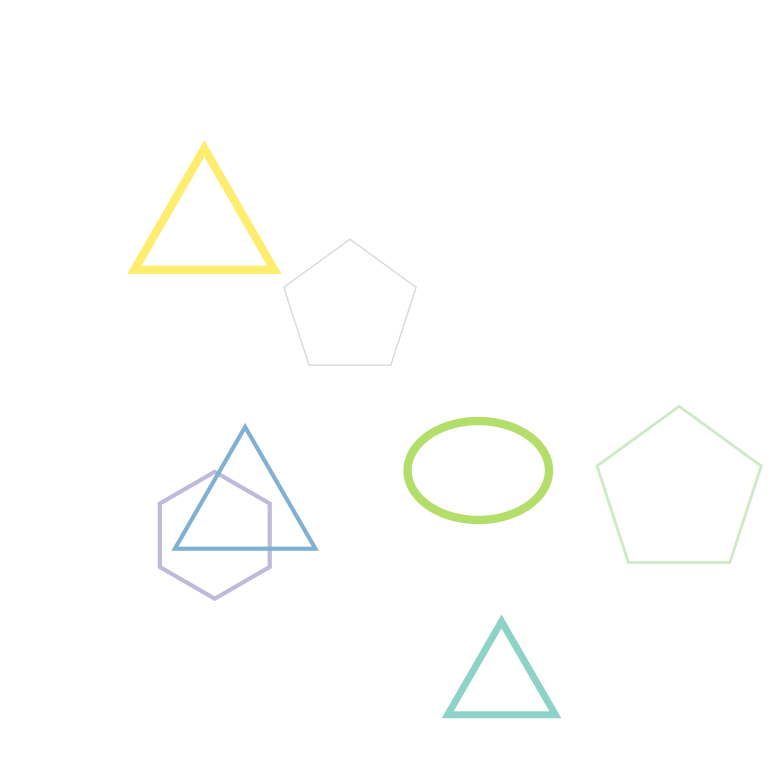[{"shape": "triangle", "thickness": 2.5, "radius": 0.4, "center": [0.651, 0.112]}, {"shape": "hexagon", "thickness": 1.5, "radius": 0.41, "center": [0.279, 0.305]}, {"shape": "triangle", "thickness": 1.5, "radius": 0.53, "center": [0.318, 0.34]}, {"shape": "oval", "thickness": 3, "radius": 0.46, "center": [0.621, 0.389]}, {"shape": "pentagon", "thickness": 0.5, "radius": 0.45, "center": [0.454, 0.599]}, {"shape": "pentagon", "thickness": 1, "radius": 0.56, "center": [0.882, 0.36]}, {"shape": "triangle", "thickness": 3, "radius": 0.52, "center": [0.265, 0.702]}]